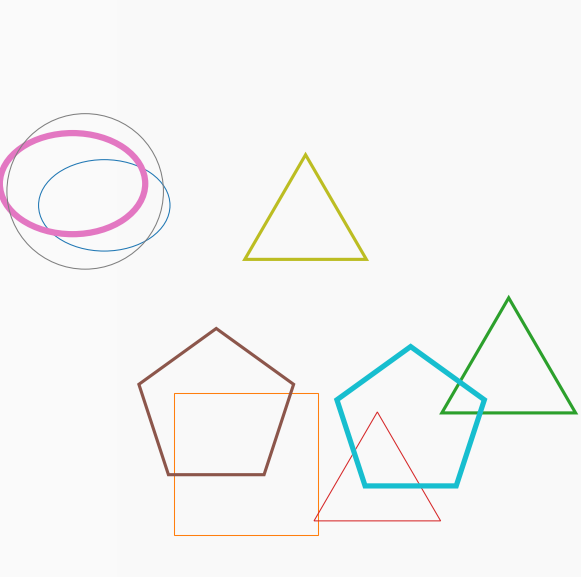[{"shape": "oval", "thickness": 0.5, "radius": 0.57, "center": [0.179, 0.644]}, {"shape": "square", "thickness": 0.5, "radius": 0.62, "center": [0.424, 0.196]}, {"shape": "triangle", "thickness": 1.5, "radius": 0.66, "center": [0.875, 0.351]}, {"shape": "triangle", "thickness": 0.5, "radius": 0.63, "center": [0.649, 0.16]}, {"shape": "pentagon", "thickness": 1.5, "radius": 0.7, "center": [0.372, 0.29]}, {"shape": "oval", "thickness": 3, "radius": 0.63, "center": [0.125, 0.681]}, {"shape": "circle", "thickness": 0.5, "radius": 0.67, "center": [0.147, 0.668]}, {"shape": "triangle", "thickness": 1.5, "radius": 0.6, "center": [0.526, 0.61]}, {"shape": "pentagon", "thickness": 2.5, "radius": 0.67, "center": [0.706, 0.266]}]